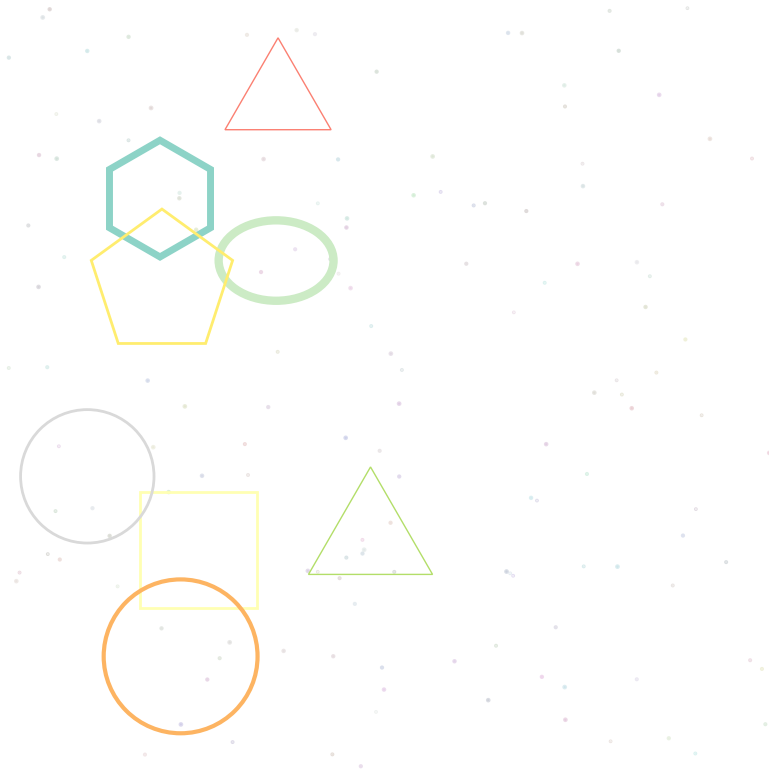[{"shape": "hexagon", "thickness": 2.5, "radius": 0.38, "center": [0.208, 0.742]}, {"shape": "square", "thickness": 1, "radius": 0.38, "center": [0.258, 0.286]}, {"shape": "triangle", "thickness": 0.5, "radius": 0.4, "center": [0.361, 0.871]}, {"shape": "circle", "thickness": 1.5, "radius": 0.5, "center": [0.235, 0.148]}, {"shape": "triangle", "thickness": 0.5, "radius": 0.47, "center": [0.481, 0.301]}, {"shape": "circle", "thickness": 1, "radius": 0.43, "center": [0.113, 0.381]}, {"shape": "oval", "thickness": 3, "radius": 0.37, "center": [0.359, 0.662]}, {"shape": "pentagon", "thickness": 1, "radius": 0.48, "center": [0.21, 0.632]}]